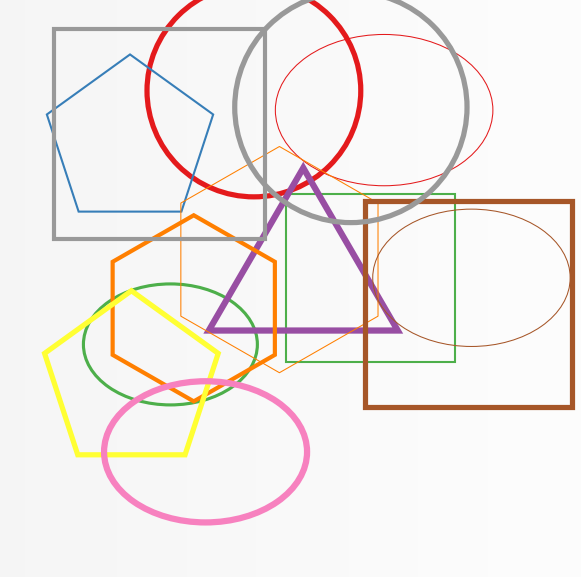[{"shape": "circle", "thickness": 2.5, "radius": 0.92, "center": [0.437, 0.842]}, {"shape": "oval", "thickness": 0.5, "radius": 0.94, "center": [0.661, 0.808]}, {"shape": "pentagon", "thickness": 1, "radius": 0.75, "center": [0.224, 0.754]}, {"shape": "square", "thickness": 1, "radius": 0.73, "center": [0.637, 0.518]}, {"shape": "oval", "thickness": 1.5, "radius": 0.75, "center": [0.293, 0.403]}, {"shape": "triangle", "thickness": 3, "radius": 0.94, "center": [0.522, 0.521]}, {"shape": "hexagon", "thickness": 0.5, "radius": 0.98, "center": [0.481, 0.55]}, {"shape": "hexagon", "thickness": 2, "radius": 0.81, "center": [0.333, 0.465]}, {"shape": "pentagon", "thickness": 2.5, "radius": 0.79, "center": [0.226, 0.339]}, {"shape": "oval", "thickness": 0.5, "radius": 0.85, "center": [0.811, 0.518]}, {"shape": "square", "thickness": 2.5, "radius": 0.89, "center": [0.806, 0.473]}, {"shape": "oval", "thickness": 3, "radius": 0.87, "center": [0.354, 0.217]}, {"shape": "circle", "thickness": 2.5, "radius": 1.0, "center": [0.604, 0.813]}, {"shape": "square", "thickness": 2, "radius": 0.91, "center": [0.275, 0.767]}]